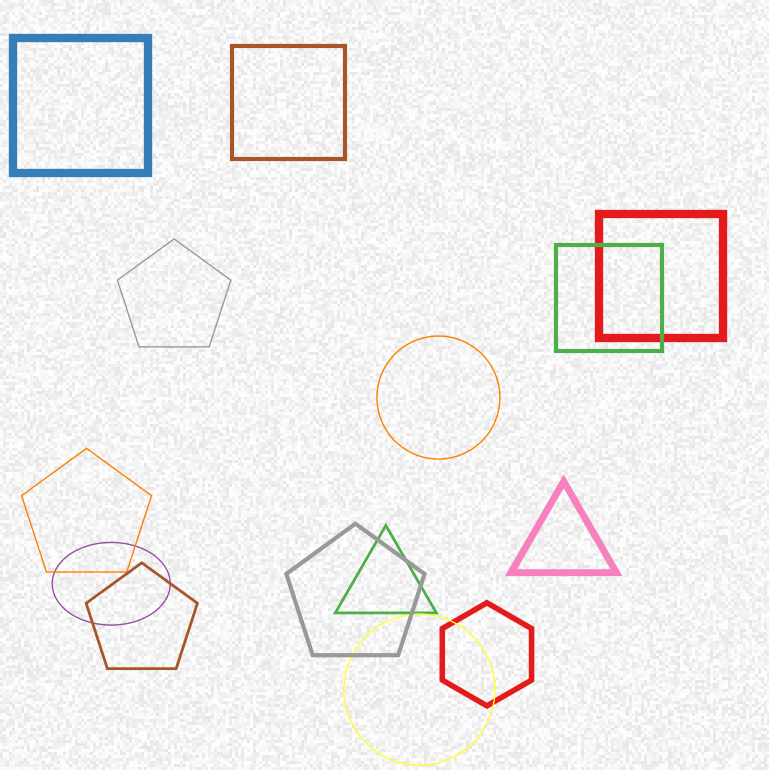[{"shape": "hexagon", "thickness": 2, "radius": 0.33, "center": [0.632, 0.15]}, {"shape": "square", "thickness": 3, "radius": 0.4, "center": [0.858, 0.642]}, {"shape": "square", "thickness": 3, "radius": 0.44, "center": [0.104, 0.863]}, {"shape": "triangle", "thickness": 1, "radius": 0.38, "center": [0.501, 0.242]}, {"shape": "square", "thickness": 1.5, "radius": 0.34, "center": [0.791, 0.613]}, {"shape": "oval", "thickness": 0.5, "radius": 0.38, "center": [0.144, 0.242]}, {"shape": "pentagon", "thickness": 0.5, "radius": 0.44, "center": [0.112, 0.329]}, {"shape": "circle", "thickness": 0.5, "radius": 0.4, "center": [0.569, 0.484]}, {"shape": "circle", "thickness": 0.5, "radius": 0.49, "center": [0.545, 0.104]}, {"shape": "pentagon", "thickness": 1, "radius": 0.38, "center": [0.184, 0.193]}, {"shape": "square", "thickness": 1.5, "radius": 0.37, "center": [0.375, 0.867]}, {"shape": "triangle", "thickness": 2.5, "radius": 0.4, "center": [0.732, 0.296]}, {"shape": "pentagon", "thickness": 1.5, "radius": 0.47, "center": [0.462, 0.225]}, {"shape": "pentagon", "thickness": 0.5, "radius": 0.39, "center": [0.226, 0.612]}]